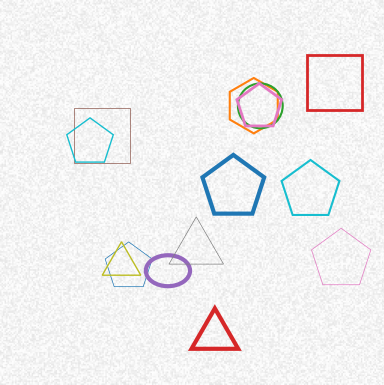[{"shape": "pentagon", "thickness": 3, "radius": 0.42, "center": [0.606, 0.513]}, {"shape": "pentagon", "thickness": 0.5, "radius": 0.32, "center": [0.334, 0.307]}, {"shape": "hexagon", "thickness": 1.5, "radius": 0.36, "center": [0.659, 0.726]}, {"shape": "circle", "thickness": 1.5, "radius": 0.29, "center": [0.676, 0.725]}, {"shape": "square", "thickness": 2, "radius": 0.36, "center": [0.869, 0.785]}, {"shape": "triangle", "thickness": 3, "radius": 0.35, "center": [0.558, 0.129]}, {"shape": "oval", "thickness": 3, "radius": 0.29, "center": [0.436, 0.297]}, {"shape": "square", "thickness": 0.5, "radius": 0.36, "center": [0.265, 0.648]}, {"shape": "pentagon", "thickness": 0.5, "radius": 0.41, "center": [0.886, 0.326]}, {"shape": "pentagon", "thickness": 2, "radius": 0.31, "center": [0.674, 0.722]}, {"shape": "triangle", "thickness": 0.5, "radius": 0.41, "center": [0.51, 0.355]}, {"shape": "triangle", "thickness": 1, "radius": 0.29, "center": [0.316, 0.314]}, {"shape": "pentagon", "thickness": 1, "radius": 0.32, "center": [0.234, 0.63]}, {"shape": "pentagon", "thickness": 1.5, "radius": 0.39, "center": [0.807, 0.506]}]